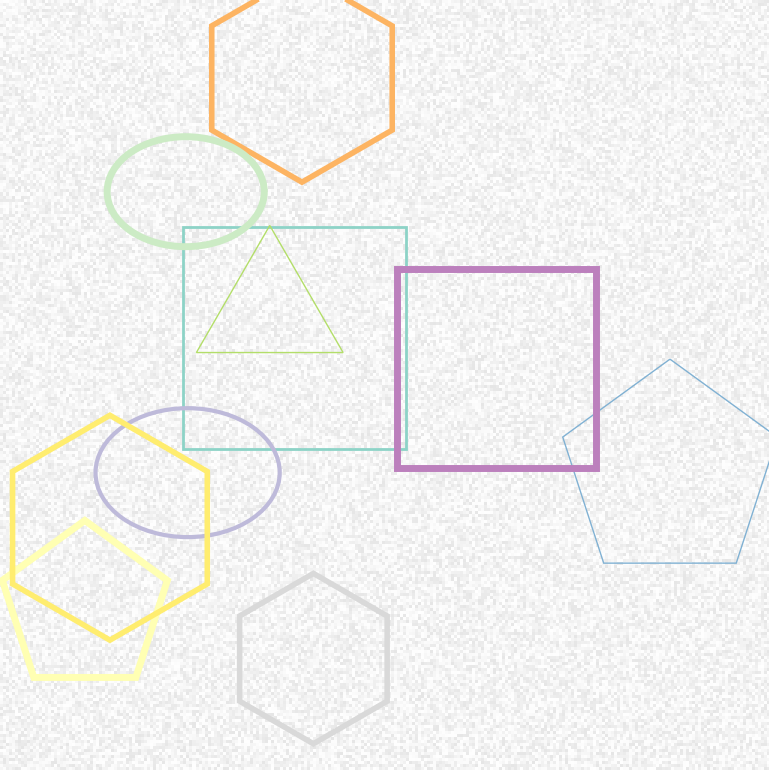[{"shape": "square", "thickness": 1, "radius": 0.72, "center": [0.382, 0.561]}, {"shape": "pentagon", "thickness": 2.5, "radius": 0.56, "center": [0.11, 0.211]}, {"shape": "oval", "thickness": 1.5, "radius": 0.6, "center": [0.244, 0.386]}, {"shape": "pentagon", "thickness": 0.5, "radius": 0.73, "center": [0.87, 0.387]}, {"shape": "hexagon", "thickness": 2, "radius": 0.68, "center": [0.392, 0.899]}, {"shape": "triangle", "thickness": 0.5, "radius": 0.55, "center": [0.35, 0.597]}, {"shape": "hexagon", "thickness": 2, "radius": 0.55, "center": [0.407, 0.145]}, {"shape": "square", "thickness": 2.5, "radius": 0.64, "center": [0.645, 0.521]}, {"shape": "oval", "thickness": 2.5, "radius": 0.51, "center": [0.241, 0.751]}, {"shape": "hexagon", "thickness": 2, "radius": 0.73, "center": [0.143, 0.315]}]